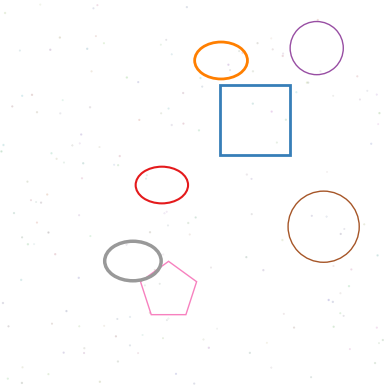[{"shape": "oval", "thickness": 1.5, "radius": 0.34, "center": [0.42, 0.519]}, {"shape": "square", "thickness": 2, "radius": 0.45, "center": [0.662, 0.689]}, {"shape": "circle", "thickness": 1, "radius": 0.35, "center": [0.823, 0.875]}, {"shape": "oval", "thickness": 2, "radius": 0.34, "center": [0.574, 0.843]}, {"shape": "circle", "thickness": 1, "radius": 0.46, "center": [0.841, 0.411]}, {"shape": "pentagon", "thickness": 1, "radius": 0.38, "center": [0.438, 0.245]}, {"shape": "oval", "thickness": 2.5, "radius": 0.37, "center": [0.345, 0.322]}]